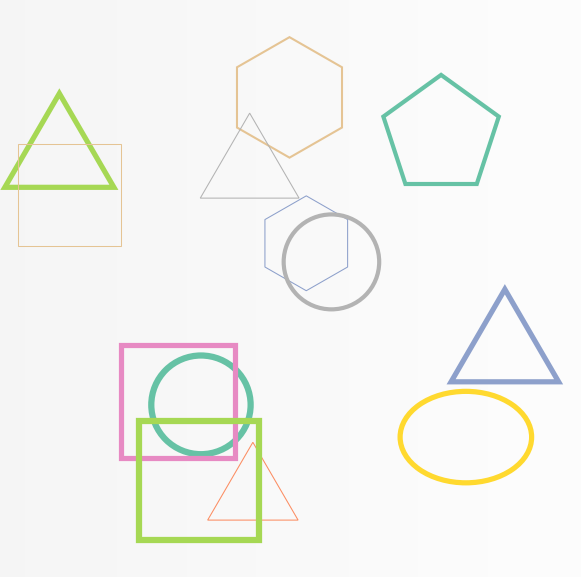[{"shape": "circle", "thickness": 3, "radius": 0.43, "center": [0.346, 0.298]}, {"shape": "pentagon", "thickness": 2, "radius": 0.52, "center": [0.759, 0.765]}, {"shape": "triangle", "thickness": 0.5, "radius": 0.45, "center": [0.435, 0.143]}, {"shape": "hexagon", "thickness": 0.5, "radius": 0.41, "center": [0.527, 0.578]}, {"shape": "triangle", "thickness": 2.5, "radius": 0.53, "center": [0.869, 0.391]}, {"shape": "square", "thickness": 2.5, "radius": 0.49, "center": [0.307, 0.304]}, {"shape": "square", "thickness": 3, "radius": 0.52, "center": [0.343, 0.168]}, {"shape": "triangle", "thickness": 2.5, "radius": 0.54, "center": [0.102, 0.729]}, {"shape": "oval", "thickness": 2.5, "radius": 0.57, "center": [0.801, 0.242]}, {"shape": "hexagon", "thickness": 1, "radius": 0.52, "center": [0.498, 0.83]}, {"shape": "square", "thickness": 0.5, "radius": 0.44, "center": [0.119, 0.661]}, {"shape": "circle", "thickness": 2, "radius": 0.41, "center": [0.57, 0.546]}, {"shape": "triangle", "thickness": 0.5, "radius": 0.49, "center": [0.43, 0.705]}]